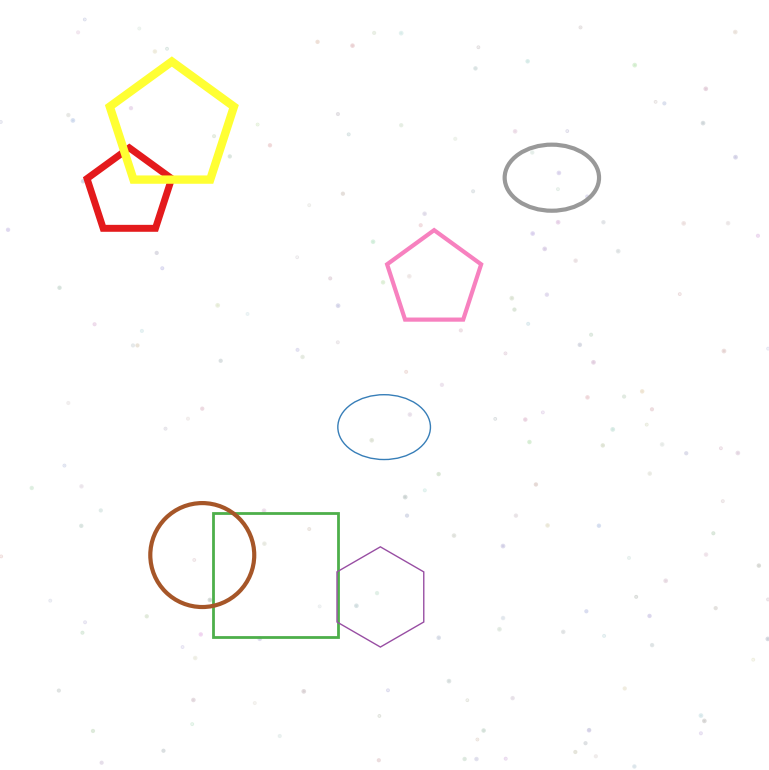[{"shape": "pentagon", "thickness": 2.5, "radius": 0.29, "center": [0.168, 0.75]}, {"shape": "oval", "thickness": 0.5, "radius": 0.3, "center": [0.499, 0.445]}, {"shape": "square", "thickness": 1, "radius": 0.4, "center": [0.358, 0.253]}, {"shape": "hexagon", "thickness": 0.5, "radius": 0.33, "center": [0.494, 0.225]}, {"shape": "pentagon", "thickness": 3, "radius": 0.42, "center": [0.223, 0.835]}, {"shape": "circle", "thickness": 1.5, "radius": 0.34, "center": [0.263, 0.279]}, {"shape": "pentagon", "thickness": 1.5, "radius": 0.32, "center": [0.564, 0.637]}, {"shape": "oval", "thickness": 1.5, "radius": 0.31, "center": [0.717, 0.769]}]